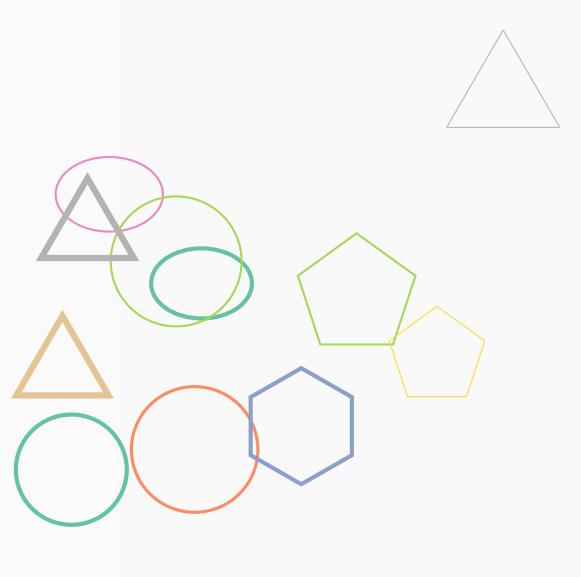[{"shape": "circle", "thickness": 2, "radius": 0.48, "center": [0.123, 0.186]}, {"shape": "oval", "thickness": 2, "radius": 0.43, "center": [0.347, 0.508]}, {"shape": "circle", "thickness": 1.5, "radius": 0.54, "center": [0.335, 0.221]}, {"shape": "hexagon", "thickness": 2, "radius": 0.5, "center": [0.518, 0.261]}, {"shape": "oval", "thickness": 1, "radius": 0.46, "center": [0.188, 0.663]}, {"shape": "circle", "thickness": 1, "radius": 0.56, "center": [0.303, 0.547]}, {"shape": "pentagon", "thickness": 1, "radius": 0.53, "center": [0.614, 0.489]}, {"shape": "pentagon", "thickness": 0.5, "radius": 0.43, "center": [0.752, 0.382]}, {"shape": "triangle", "thickness": 3, "radius": 0.46, "center": [0.107, 0.36]}, {"shape": "triangle", "thickness": 3, "radius": 0.46, "center": [0.151, 0.598]}, {"shape": "triangle", "thickness": 0.5, "radius": 0.56, "center": [0.866, 0.835]}]